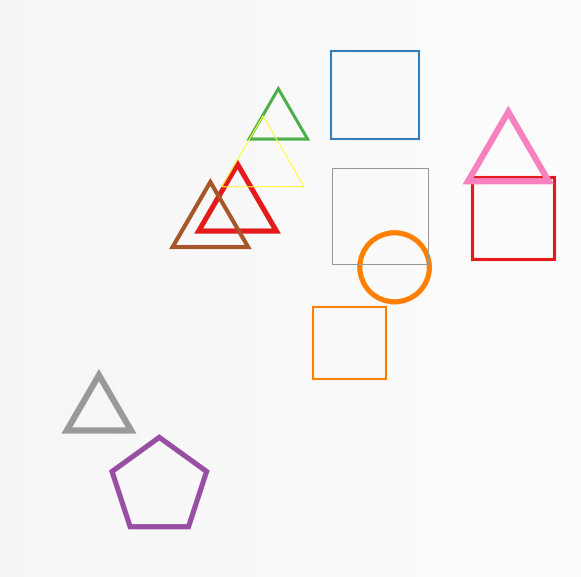[{"shape": "triangle", "thickness": 2.5, "radius": 0.39, "center": [0.409, 0.638]}, {"shape": "square", "thickness": 1.5, "radius": 0.35, "center": [0.882, 0.621]}, {"shape": "square", "thickness": 1, "radius": 0.38, "center": [0.645, 0.834]}, {"shape": "triangle", "thickness": 1.5, "radius": 0.29, "center": [0.479, 0.787]}, {"shape": "pentagon", "thickness": 2.5, "radius": 0.43, "center": [0.274, 0.156]}, {"shape": "circle", "thickness": 2.5, "radius": 0.3, "center": [0.679, 0.536]}, {"shape": "square", "thickness": 1, "radius": 0.31, "center": [0.602, 0.405]}, {"shape": "triangle", "thickness": 0.5, "radius": 0.41, "center": [0.453, 0.717]}, {"shape": "triangle", "thickness": 2, "radius": 0.38, "center": [0.362, 0.609]}, {"shape": "triangle", "thickness": 3, "radius": 0.4, "center": [0.875, 0.725]}, {"shape": "triangle", "thickness": 3, "radius": 0.32, "center": [0.17, 0.286]}, {"shape": "square", "thickness": 0.5, "radius": 0.41, "center": [0.654, 0.625]}]